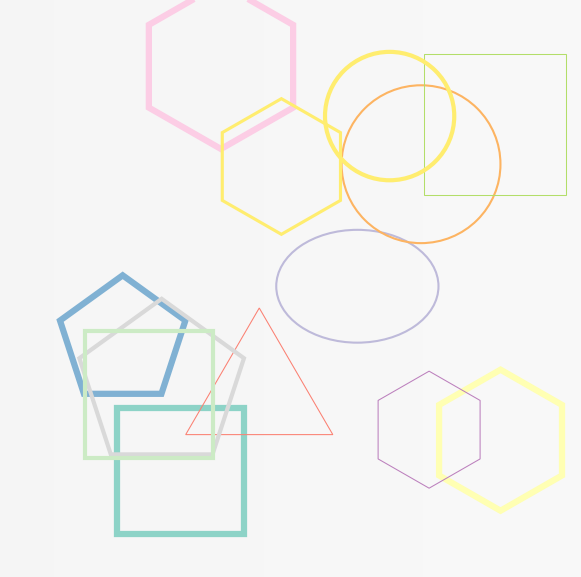[{"shape": "square", "thickness": 3, "radius": 0.55, "center": [0.31, 0.183]}, {"shape": "hexagon", "thickness": 3, "radius": 0.61, "center": [0.861, 0.237]}, {"shape": "oval", "thickness": 1, "radius": 0.7, "center": [0.615, 0.503]}, {"shape": "triangle", "thickness": 0.5, "radius": 0.73, "center": [0.446, 0.32]}, {"shape": "pentagon", "thickness": 3, "radius": 0.57, "center": [0.211, 0.409]}, {"shape": "circle", "thickness": 1, "radius": 0.68, "center": [0.724, 0.715]}, {"shape": "square", "thickness": 0.5, "radius": 0.61, "center": [0.852, 0.784]}, {"shape": "hexagon", "thickness": 3, "radius": 0.72, "center": [0.38, 0.884]}, {"shape": "pentagon", "thickness": 2, "radius": 0.74, "center": [0.278, 0.333]}, {"shape": "hexagon", "thickness": 0.5, "radius": 0.51, "center": [0.738, 0.255]}, {"shape": "square", "thickness": 2, "radius": 0.55, "center": [0.257, 0.316]}, {"shape": "hexagon", "thickness": 1.5, "radius": 0.59, "center": [0.484, 0.711]}, {"shape": "circle", "thickness": 2, "radius": 0.56, "center": [0.67, 0.798]}]